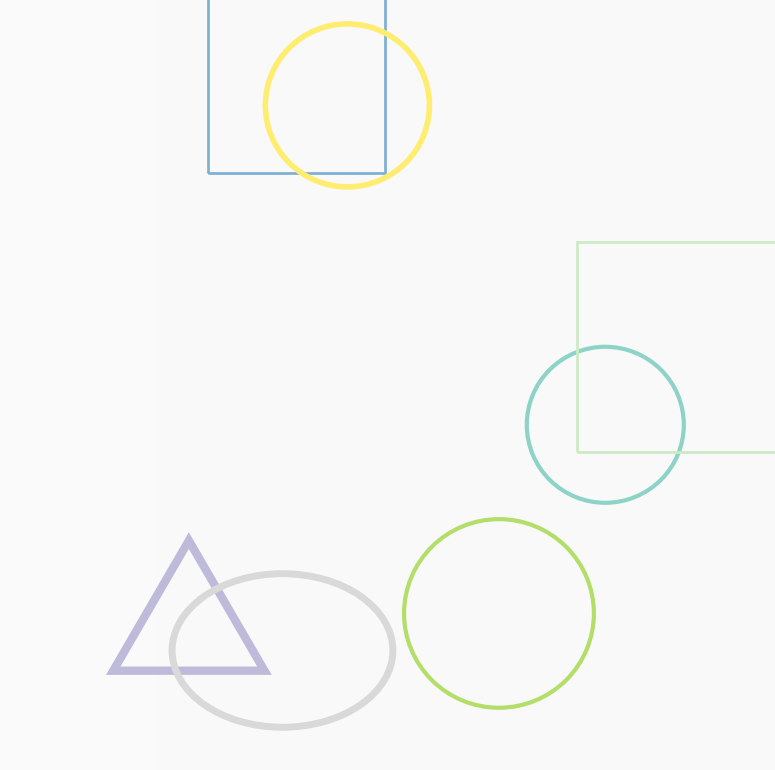[{"shape": "circle", "thickness": 1.5, "radius": 0.51, "center": [0.781, 0.448]}, {"shape": "triangle", "thickness": 3, "radius": 0.56, "center": [0.244, 0.185]}, {"shape": "square", "thickness": 1, "radius": 0.57, "center": [0.383, 0.89]}, {"shape": "circle", "thickness": 1.5, "radius": 0.61, "center": [0.644, 0.203]}, {"shape": "oval", "thickness": 2.5, "radius": 0.71, "center": [0.364, 0.155]}, {"shape": "square", "thickness": 1, "radius": 0.68, "center": [0.881, 0.55]}, {"shape": "circle", "thickness": 2, "radius": 0.53, "center": [0.448, 0.863]}]